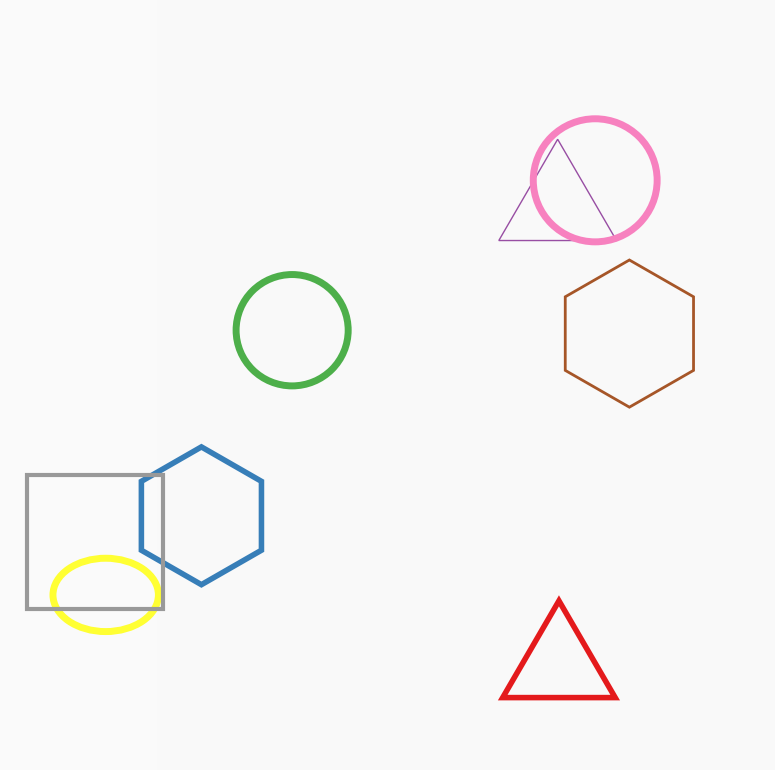[{"shape": "triangle", "thickness": 2, "radius": 0.42, "center": [0.721, 0.136]}, {"shape": "hexagon", "thickness": 2, "radius": 0.45, "center": [0.26, 0.33]}, {"shape": "circle", "thickness": 2.5, "radius": 0.36, "center": [0.377, 0.571]}, {"shape": "triangle", "thickness": 0.5, "radius": 0.44, "center": [0.72, 0.731]}, {"shape": "oval", "thickness": 2.5, "radius": 0.34, "center": [0.136, 0.227]}, {"shape": "hexagon", "thickness": 1, "radius": 0.48, "center": [0.812, 0.567]}, {"shape": "circle", "thickness": 2.5, "radius": 0.4, "center": [0.768, 0.766]}, {"shape": "square", "thickness": 1.5, "radius": 0.44, "center": [0.122, 0.296]}]